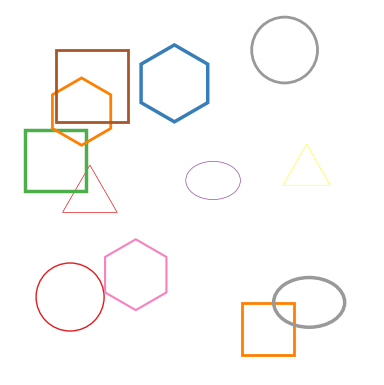[{"shape": "triangle", "thickness": 0.5, "radius": 0.41, "center": [0.233, 0.489]}, {"shape": "circle", "thickness": 1, "radius": 0.44, "center": [0.182, 0.229]}, {"shape": "hexagon", "thickness": 2.5, "radius": 0.5, "center": [0.453, 0.783]}, {"shape": "square", "thickness": 2.5, "radius": 0.4, "center": [0.144, 0.584]}, {"shape": "oval", "thickness": 0.5, "radius": 0.35, "center": [0.553, 0.531]}, {"shape": "square", "thickness": 2, "radius": 0.34, "center": [0.696, 0.144]}, {"shape": "hexagon", "thickness": 2, "radius": 0.44, "center": [0.212, 0.71]}, {"shape": "triangle", "thickness": 0.5, "radius": 0.36, "center": [0.796, 0.554]}, {"shape": "square", "thickness": 2, "radius": 0.46, "center": [0.239, 0.776]}, {"shape": "hexagon", "thickness": 1.5, "radius": 0.46, "center": [0.353, 0.287]}, {"shape": "circle", "thickness": 2, "radius": 0.43, "center": [0.739, 0.87]}, {"shape": "oval", "thickness": 2.5, "radius": 0.46, "center": [0.803, 0.215]}]